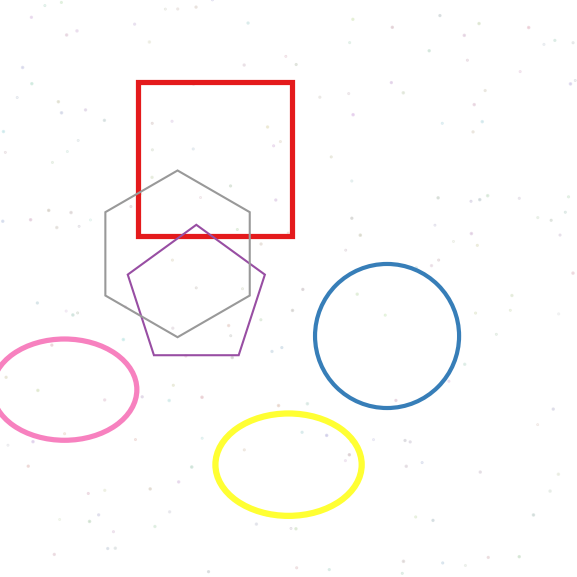[{"shape": "square", "thickness": 2.5, "radius": 0.67, "center": [0.372, 0.724]}, {"shape": "circle", "thickness": 2, "radius": 0.62, "center": [0.67, 0.417]}, {"shape": "pentagon", "thickness": 1, "radius": 0.62, "center": [0.34, 0.485]}, {"shape": "oval", "thickness": 3, "radius": 0.63, "center": [0.5, 0.195]}, {"shape": "oval", "thickness": 2.5, "radius": 0.63, "center": [0.112, 0.324]}, {"shape": "hexagon", "thickness": 1, "radius": 0.72, "center": [0.307, 0.56]}]